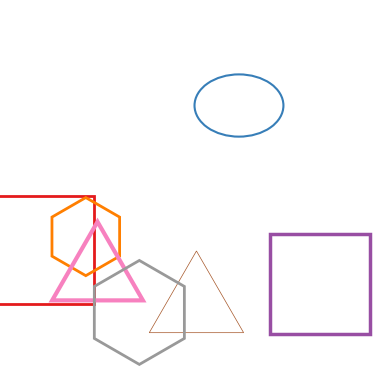[{"shape": "square", "thickness": 2, "radius": 0.71, "center": [0.104, 0.35]}, {"shape": "oval", "thickness": 1.5, "radius": 0.58, "center": [0.621, 0.726]}, {"shape": "square", "thickness": 2.5, "radius": 0.65, "center": [0.832, 0.263]}, {"shape": "hexagon", "thickness": 2, "radius": 0.51, "center": [0.223, 0.385]}, {"shape": "triangle", "thickness": 0.5, "radius": 0.71, "center": [0.51, 0.207]}, {"shape": "triangle", "thickness": 3, "radius": 0.68, "center": [0.253, 0.288]}, {"shape": "hexagon", "thickness": 2, "radius": 0.68, "center": [0.362, 0.188]}]